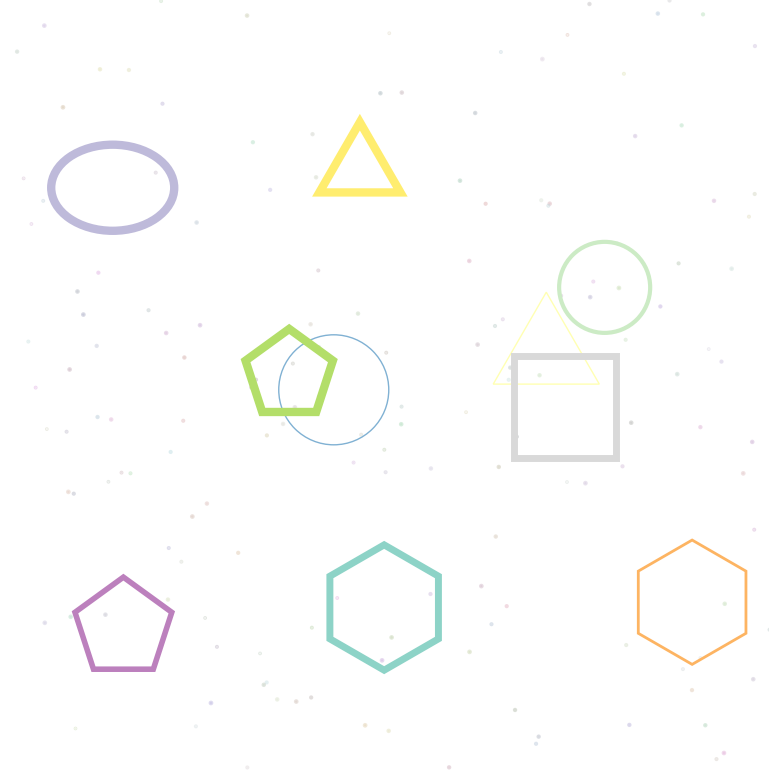[{"shape": "hexagon", "thickness": 2.5, "radius": 0.41, "center": [0.499, 0.211]}, {"shape": "triangle", "thickness": 0.5, "radius": 0.4, "center": [0.709, 0.541]}, {"shape": "oval", "thickness": 3, "radius": 0.4, "center": [0.146, 0.756]}, {"shape": "circle", "thickness": 0.5, "radius": 0.36, "center": [0.433, 0.494]}, {"shape": "hexagon", "thickness": 1, "radius": 0.4, "center": [0.899, 0.218]}, {"shape": "pentagon", "thickness": 3, "radius": 0.3, "center": [0.376, 0.513]}, {"shape": "square", "thickness": 2.5, "radius": 0.33, "center": [0.733, 0.472]}, {"shape": "pentagon", "thickness": 2, "radius": 0.33, "center": [0.16, 0.184]}, {"shape": "circle", "thickness": 1.5, "radius": 0.3, "center": [0.785, 0.627]}, {"shape": "triangle", "thickness": 3, "radius": 0.3, "center": [0.467, 0.78]}]